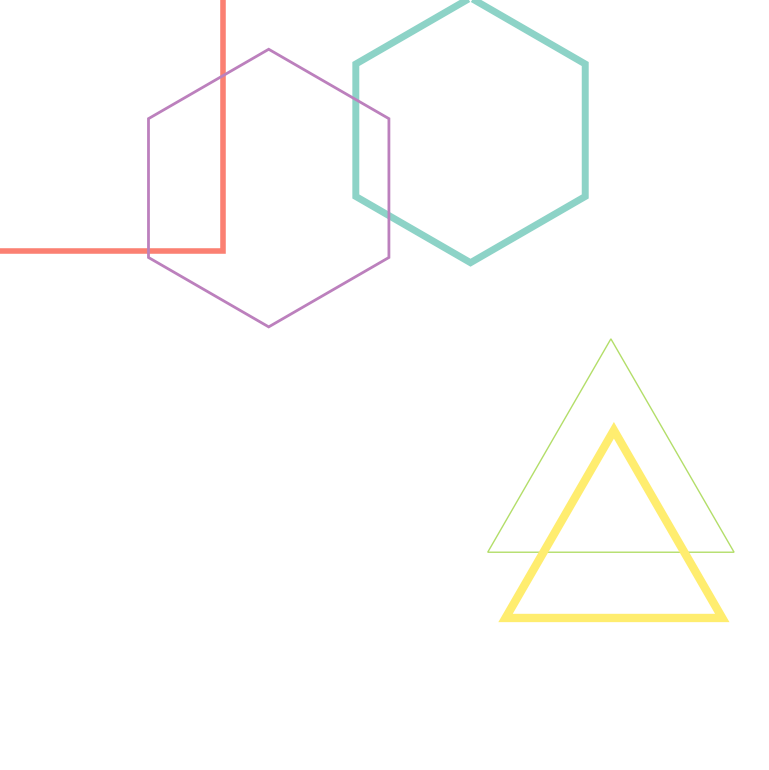[{"shape": "hexagon", "thickness": 2.5, "radius": 0.86, "center": [0.611, 0.831]}, {"shape": "square", "thickness": 2, "radius": 0.91, "center": [0.107, 0.856]}, {"shape": "triangle", "thickness": 0.5, "radius": 0.92, "center": [0.793, 0.375]}, {"shape": "hexagon", "thickness": 1, "radius": 0.9, "center": [0.349, 0.756]}, {"shape": "triangle", "thickness": 3, "radius": 0.81, "center": [0.797, 0.279]}]